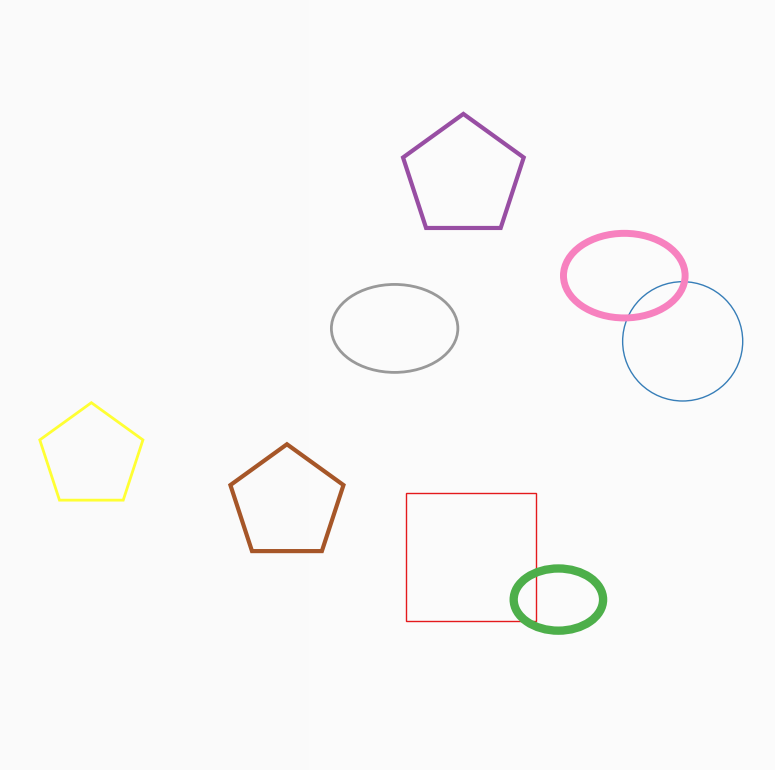[{"shape": "square", "thickness": 0.5, "radius": 0.42, "center": [0.608, 0.276]}, {"shape": "circle", "thickness": 0.5, "radius": 0.39, "center": [0.881, 0.557]}, {"shape": "oval", "thickness": 3, "radius": 0.29, "center": [0.721, 0.221]}, {"shape": "pentagon", "thickness": 1.5, "radius": 0.41, "center": [0.598, 0.77]}, {"shape": "pentagon", "thickness": 1, "radius": 0.35, "center": [0.118, 0.407]}, {"shape": "pentagon", "thickness": 1.5, "radius": 0.38, "center": [0.37, 0.346]}, {"shape": "oval", "thickness": 2.5, "radius": 0.39, "center": [0.806, 0.642]}, {"shape": "oval", "thickness": 1, "radius": 0.41, "center": [0.509, 0.573]}]